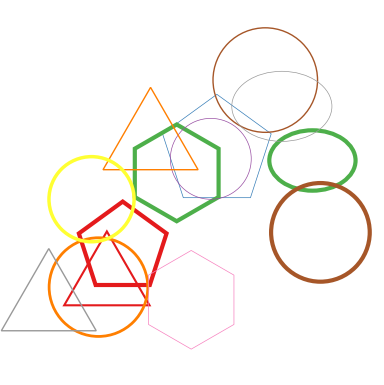[{"shape": "pentagon", "thickness": 3, "radius": 0.6, "center": [0.319, 0.357]}, {"shape": "triangle", "thickness": 1.5, "radius": 0.64, "center": [0.278, 0.271]}, {"shape": "pentagon", "thickness": 0.5, "radius": 0.74, "center": [0.563, 0.607]}, {"shape": "oval", "thickness": 3, "radius": 0.56, "center": [0.812, 0.583]}, {"shape": "hexagon", "thickness": 3, "radius": 0.63, "center": [0.459, 0.551]}, {"shape": "circle", "thickness": 0.5, "radius": 0.53, "center": [0.548, 0.587]}, {"shape": "circle", "thickness": 2, "radius": 0.64, "center": [0.256, 0.254]}, {"shape": "triangle", "thickness": 1, "radius": 0.71, "center": [0.391, 0.63]}, {"shape": "circle", "thickness": 2.5, "radius": 0.55, "center": [0.238, 0.483]}, {"shape": "circle", "thickness": 3, "radius": 0.64, "center": [0.832, 0.396]}, {"shape": "circle", "thickness": 1, "radius": 0.68, "center": [0.689, 0.792]}, {"shape": "hexagon", "thickness": 0.5, "radius": 0.64, "center": [0.497, 0.221]}, {"shape": "oval", "thickness": 0.5, "radius": 0.65, "center": [0.732, 0.724]}, {"shape": "triangle", "thickness": 1, "radius": 0.71, "center": [0.127, 0.212]}]